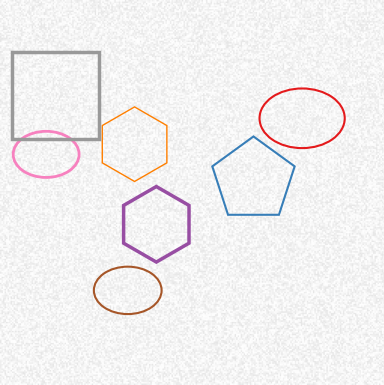[{"shape": "oval", "thickness": 1.5, "radius": 0.55, "center": [0.785, 0.693]}, {"shape": "pentagon", "thickness": 1.5, "radius": 0.56, "center": [0.658, 0.533]}, {"shape": "hexagon", "thickness": 2.5, "radius": 0.49, "center": [0.406, 0.417]}, {"shape": "hexagon", "thickness": 1, "radius": 0.48, "center": [0.35, 0.625]}, {"shape": "oval", "thickness": 1.5, "radius": 0.44, "center": [0.332, 0.246]}, {"shape": "oval", "thickness": 2, "radius": 0.43, "center": [0.12, 0.599]}, {"shape": "square", "thickness": 2.5, "radius": 0.56, "center": [0.144, 0.752]}]